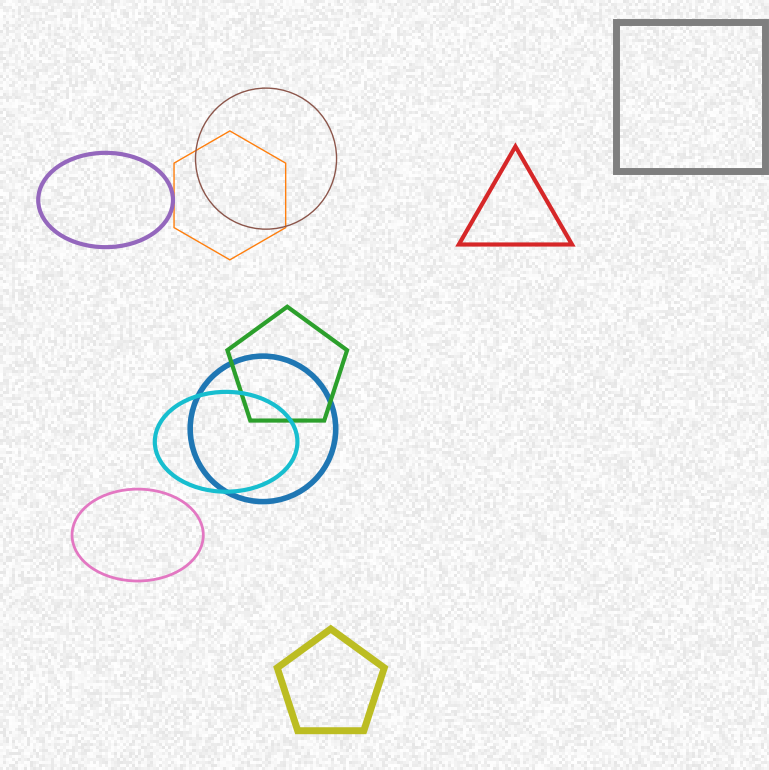[{"shape": "circle", "thickness": 2, "radius": 0.47, "center": [0.341, 0.443]}, {"shape": "hexagon", "thickness": 0.5, "radius": 0.42, "center": [0.299, 0.746]}, {"shape": "pentagon", "thickness": 1.5, "radius": 0.41, "center": [0.373, 0.52]}, {"shape": "triangle", "thickness": 1.5, "radius": 0.42, "center": [0.669, 0.725]}, {"shape": "oval", "thickness": 1.5, "radius": 0.44, "center": [0.137, 0.74]}, {"shape": "circle", "thickness": 0.5, "radius": 0.46, "center": [0.346, 0.794]}, {"shape": "oval", "thickness": 1, "radius": 0.43, "center": [0.179, 0.305]}, {"shape": "square", "thickness": 2.5, "radius": 0.48, "center": [0.896, 0.874]}, {"shape": "pentagon", "thickness": 2.5, "radius": 0.37, "center": [0.43, 0.11]}, {"shape": "oval", "thickness": 1.5, "radius": 0.46, "center": [0.294, 0.426]}]